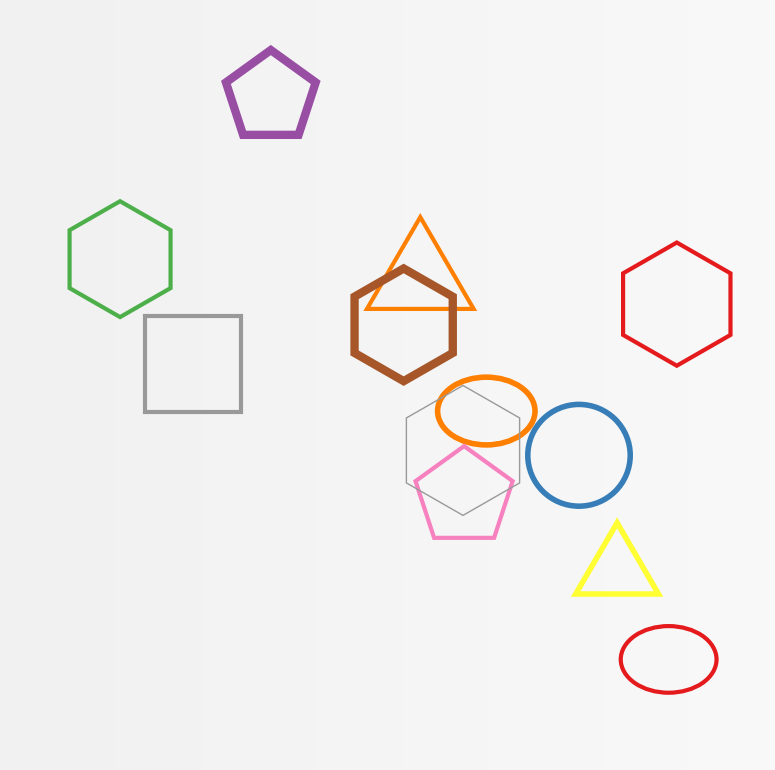[{"shape": "hexagon", "thickness": 1.5, "radius": 0.4, "center": [0.873, 0.605]}, {"shape": "oval", "thickness": 1.5, "radius": 0.31, "center": [0.863, 0.144]}, {"shape": "circle", "thickness": 2, "radius": 0.33, "center": [0.747, 0.409]}, {"shape": "hexagon", "thickness": 1.5, "radius": 0.38, "center": [0.155, 0.663]}, {"shape": "pentagon", "thickness": 3, "radius": 0.3, "center": [0.349, 0.874]}, {"shape": "triangle", "thickness": 1.5, "radius": 0.4, "center": [0.542, 0.639]}, {"shape": "oval", "thickness": 2, "radius": 0.31, "center": [0.627, 0.466]}, {"shape": "triangle", "thickness": 2, "radius": 0.31, "center": [0.796, 0.259]}, {"shape": "hexagon", "thickness": 3, "radius": 0.37, "center": [0.521, 0.578]}, {"shape": "pentagon", "thickness": 1.5, "radius": 0.33, "center": [0.599, 0.355]}, {"shape": "hexagon", "thickness": 0.5, "radius": 0.42, "center": [0.597, 0.415]}, {"shape": "square", "thickness": 1.5, "radius": 0.31, "center": [0.249, 0.527]}]